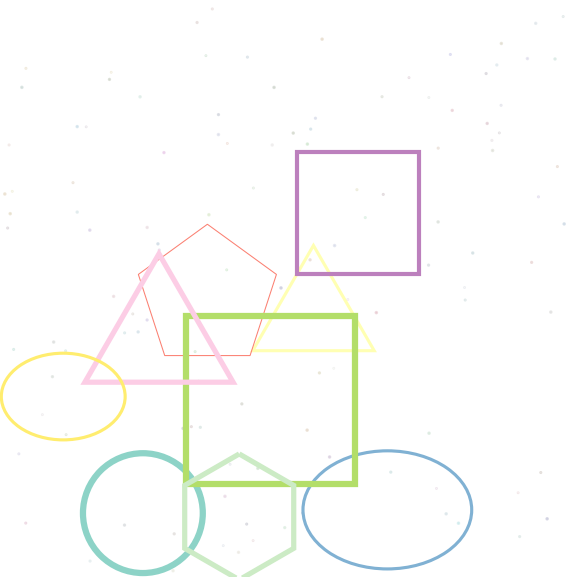[{"shape": "circle", "thickness": 3, "radius": 0.52, "center": [0.247, 0.111]}, {"shape": "triangle", "thickness": 1.5, "radius": 0.61, "center": [0.543, 0.453]}, {"shape": "pentagon", "thickness": 0.5, "radius": 0.63, "center": [0.359, 0.485]}, {"shape": "oval", "thickness": 1.5, "radius": 0.73, "center": [0.671, 0.116]}, {"shape": "square", "thickness": 3, "radius": 0.73, "center": [0.468, 0.306]}, {"shape": "triangle", "thickness": 2.5, "radius": 0.74, "center": [0.275, 0.411]}, {"shape": "square", "thickness": 2, "radius": 0.53, "center": [0.62, 0.63]}, {"shape": "hexagon", "thickness": 2.5, "radius": 0.54, "center": [0.414, 0.104]}, {"shape": "oval", "thickness": 1.5, "radius": 0.54, "center": [0.11, 0.312]}]